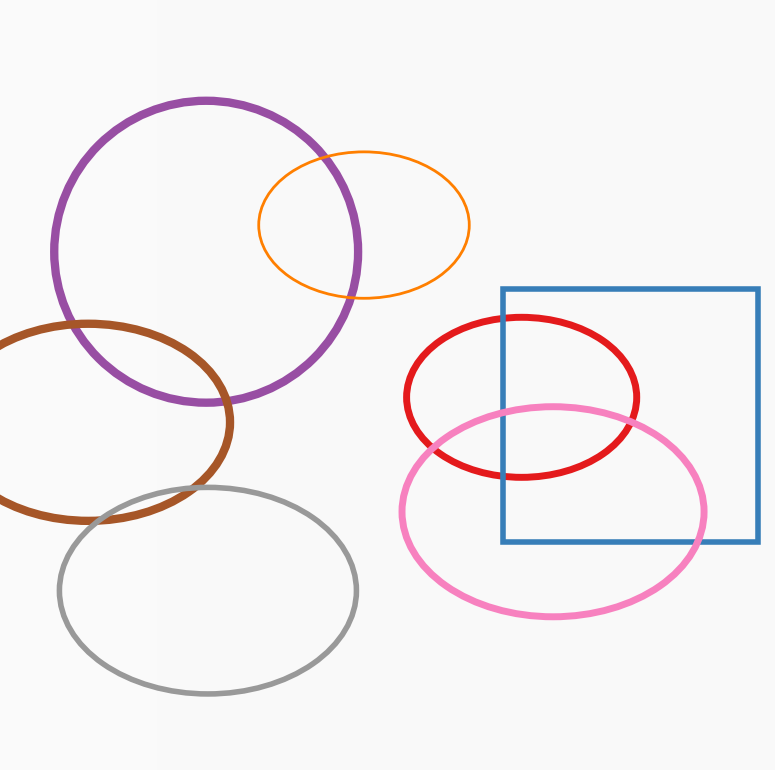[{"shape": "oval", "thickness": 2.5, "radius": 0.74, "center": [0.673, 0.484]}, {"shape": "square", "thickness": 2, "radius": 0.82, "center": [0.813, 0.46]}, {"shape": "circle", "thickness": 3, "radius": 0.98, "center": [0.266, 0.673]}, {"shape": "oval", "thickness": 1, "radius": 0.68, "center": [0.47, 0.708]}, {"shape": "oval", "thickness": 3, "radius": 0.91, "center": [0.114, 0.452]}, {"shape": "oval", "thickness": 2.5, "radius": 0.97, "center": [0.714, 0.335]}, {"shape": "oval", "thickness": 2, "radius": 0.96, "center": [0.268, 0.233]}]